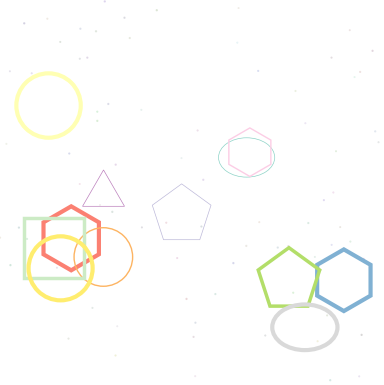[{"shape": "oval", "thickness": 0.5, "radius": 0.36, "center": [0.641, 0.591]}, {"shape": "circle", "thickness": 3, "radius": 0.42, "center": [0.126, 0.726]}, {"shape": "pentagon", "thickness": 0.5, "radius": 0.4, "center": [0.472, 0.442]}, {"shape": "hexagon", "thickness": 3, "radius": 0.42, "center": [0.185, 0.381]}, {"shape": "hexagon", "thickness": 3, "radius": 0.4, "center": [0.893, 0.272]}, {"shape": "circle", "thickness": 1, "radius": 0.38, "center": [0.268, 0.333]}, {"shape": "pentagon", "thickness": 2.5, "radius": 0.42, "center": [0.751, 0.273]}, {"shape": "hexagon", "thickness": 1, "radius": 0.32, "center": [0.649, 0.605]}, {"shape": "oval", "thickness": 3, "radius": 0.42, "center": [0.792, 0.15]}, {"shape": "triangle", "thickness": 0.5, "radius": 0.31, "center": [0.269, 0.496]}, {"shape": "square", "thickness": 2.5, "radius": 0.39, "center": [0.139, 0.355]}, {"shape": "circle", "thickness": 3, "radius": 0.42, "center": [0.157, 0.303]}]